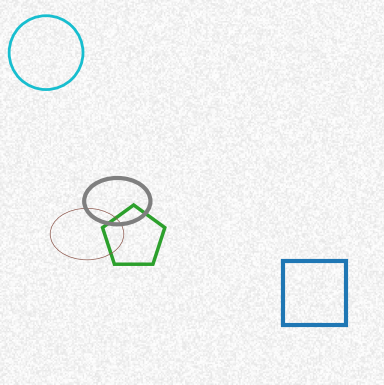[{"shape": "square", "thickness": 3, "radius": 0.41, "center": [0.816, 0.239]}, {"shape": "pentagon", "thickness": 2.5, "radius": 0.43, "center": [0.347, 0.383]}, {"shape": "oval", "thickness": 0.5, "radius": 0.48, "center": [0.226, 0.392]}, {"shape": "oval", "thickness": 3, "radius": 0.43, "center": [0.305, 0.478]}, {"shape": "circle", "thickness": 2, "radius": 0.48, "center": [0.12, 0.863]}]